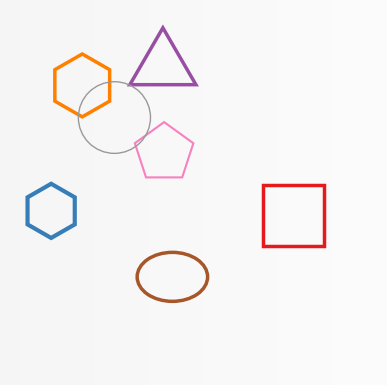[{"shape": "square", "thickness": 2.5, "radius": 0.4, "center": [0.757, 0.441]}, {"shape": "hexagon", "thickness": 3, "radius": 0.35, "center": [0.132, 0.452]}, {"shape": "triangle", "thickness": 2.5, "radius": 0.49, "center": [0.42, 0.829]}, {"shape": "hexagon", "thickness": 2.5, "radius": 0.41, "center": [0.212, 0.778]}, {"shape": "oval", "thickness": 2.5, "radius": 0.45, "center": [0.445, 0.281]}, {"shape": "pentagon", "thickness": 1.5, "radius": 0.4, "center": [0.424, 0.603]}, {"shape": "circle", "thickness": 1, "radius": 0.47, "center": [0.295, 0.695]}]